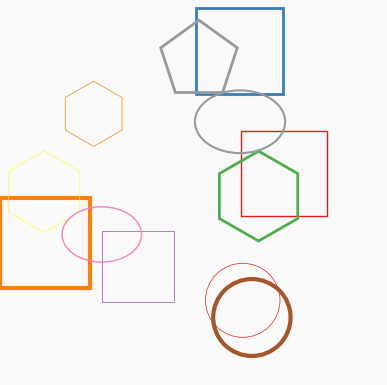[{"shape": "square", "thickness": 1, "radius": 0.55, "center": [0.733, 0.549]}, {"shape": "circle", "thickness": 0.5, "radius": 0.48, "center": [0.626, 0.22]}, {"shape": "square", "thickness": 2, "radius": 0.56, "center": [0.618, 0.867]}, {"shape": "hexagon", "thickness": 2, "radius": 0.58, "center": [0.667, 0.491]}, {"shape": "square", "thickness": 0.5, "radius": 0.47, "center": [0.357, 0.308]}, {"shape": "hexagon", "thickness": 0.5, "radius": 0.42, "center": [0.242, 0.704]}, {"shape": "square", "thickness": 3, "radius": 0.58, "center": [0.116, 0.369]}, {"shape": "hexagon", "thickness": 0.5, "radius": 0.53, "center": [0.114, 0.502]}, {"shape": "circle", "thickness": 3, "radius": 0.5, "center": [0.65, 0.175]}, {"shape": "oval", "thickness": 1, "radius": 0.51, "center": [0.263, 0.391]}, {"shape": "pentagon", "thickness": 2, "radius": 0.52, "center": [0.513, 0.844]}, {"shape": "oval", "thickness": 1.5, "radius": 0.58, "center": [0.619, 0.684]}]